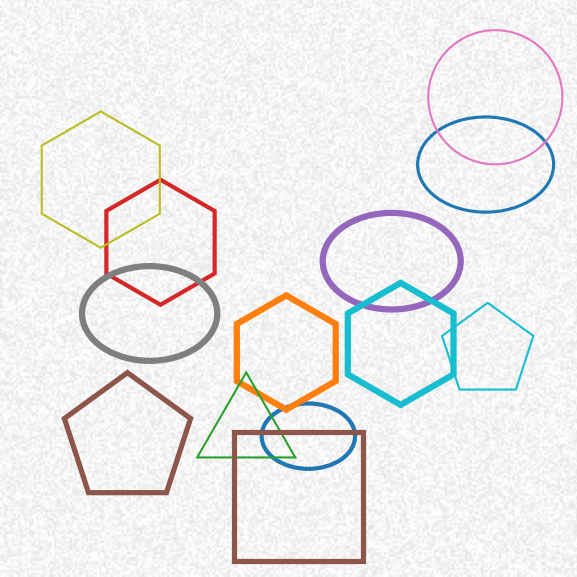[{"shape": "oval", "thickness": 2, "radius": 0.4, "center": [0.534, 0.244]}, {"shape": "oval", "thickness": 1.5, "radius": 0.59, "center": [0.841, 0.714]}, {"shape": "hexagon", "thickness": 3, "radius": 0.49, "center": [0.496, 0.389]}, {"shape": "triangle", "thickness": 1, "radius": 0.49, "center": [0.426, 0.256]}, {"shape": "hexagon", "thickness": 2, "radius": 0.54, "center": [0.278, 0.58]}, {"shape": "oval", "thickness": 3, "radius": 0.6, "center": [0.678, 0.547]}, {"shape": "pentagon", "thickness": 2.5, "radius": 0.57, "center": [0.221, 0.239]}, {"shape": "square", "thickness": 2.5, "radius": 0.56, "center": [0.517, 0.139]}, {"shape": "circle", "thickness": 1, "radius": 0.58, "center": [0.858, 0.831]}, {"shape": "oval", "thickness": 3, "radius": 0.59, "center": [0.259, 0.456]}, {"shape": "hexagon", "thickness": 1, "radius": 0.59, "center": [0.175, 0.688]}, {"shape": "hexagon", "thickness": 3, "radius": 0.53, "center": [0.694, 0.404]}, {"shape": "pentagon", "thickness": 1, "radius": 0.42, "center": [0.845, 0.392]}]